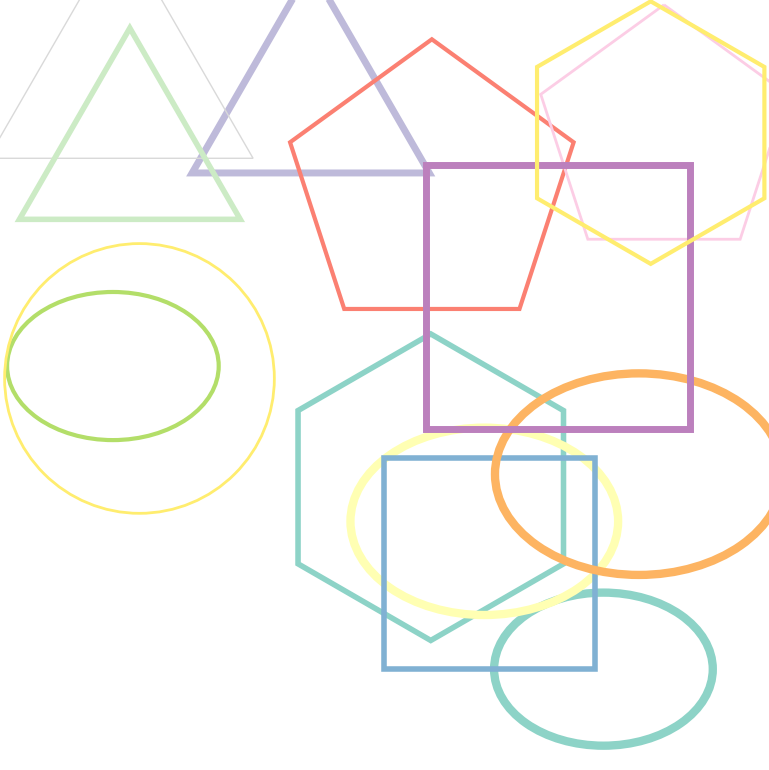[{"shape": "oval", "thickness": 3, "radius": 0.71, "center": [0.784, 0.131]}, {"shape": "hexagon", "thickness": 2, "radius": 1.0, "center": [0.559, 0.367]}, {"shape": "oval", "thickness": 3, "radius": 0.87, "center": [0.629, 0.323]}, {"shape": "triangle", "thickness": 2.5, "radius": 0.89, "center": [0.404, 0.864]}, {"shape": "pentagon", "thickness": 1.5, "radius": 0.97, "center": [0.561, 0.755]}, {"shape": "square", "thickness": 2, "radius": 0.68, "center": [0.636, 0.268]}, {"shape": "oval", "thickness": 3, "radius": 0.93, "center": [0.83, 0.384]}, {"shape": "oval", "thickness": 1.5, "radius": 0.69, "center": [0.147, 0.525]}, {"shape": "pentagon", "thickness": 1, "radius": 0.84, "center": [0.862, 0.825]}, {"shape": "triangle", "thickness": 0.5, "radius": 0.99, "center": [0.157, 0.894]}, {"shape": "square", "thickness": 2.5, "radius": 0.86, "center": [0.724, 0.614]}, {"shape": "triangle", "thickness": 2, "radius": 0.83, "center": [0.169, 0.798]}, {"shape": "circle", "thickness": 1, "radius": 0.88, "center": [0.181, 0.509]}, {"shape": "hexagon", "thickness": 1.5, "radius": 0.85, "center": [0.845, 0.828]}]